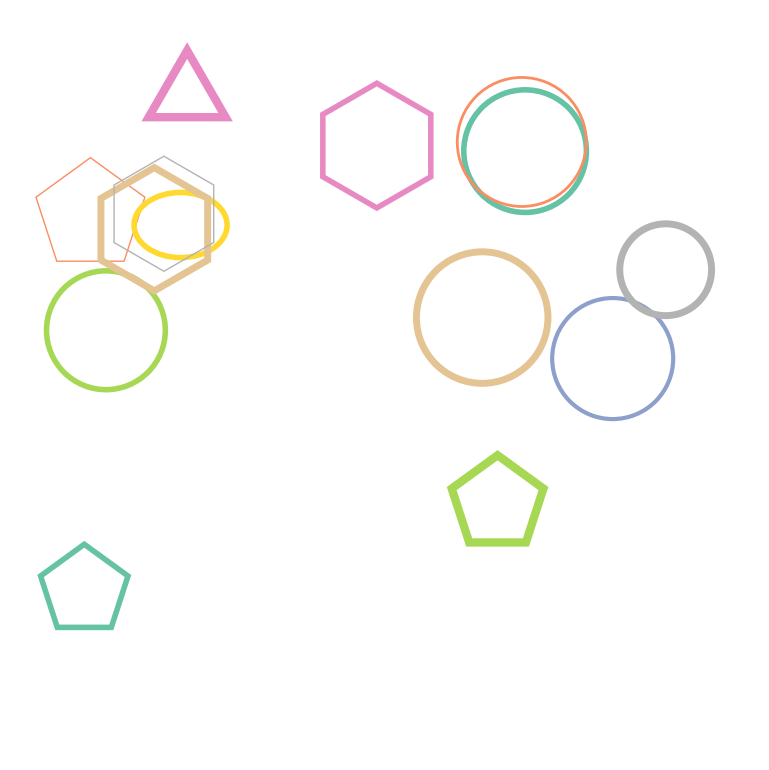[{"shape": "circle", "thickness": 2, "radius": 0.4, "center": [0.682, 0.804]}, {"shape": "pentagon", "thickness": 2, "radius": 0.3, "center": [0.109, 0.233]}, {"shape": "pentagon", "thickness": 0.5, "radius": 0.37, "center": [0.117, 0.721]}, {"shape": "circle", "thickness": 1, "radius": 0.42, "center": [0.678, 0.816]}, {"shape": "circle", "thickness": 1.5, "radius": 0.39, "center": [0.796, 0.534]}, {"shape": "triangle", "thickness": 3, "radius": 0.29, "center": [0.243, 0.877]}, {"shape": "hexagon", "thickness": 2, "radius": 0.4, "center": [0.489, 0.811]}, {"shape": "pentagon", "thickness": 3, "radius": 0.31, "center": [0.646, 0.346]}, {"shape": "circle", "thickness": 2, "radius": 0.39, "center": [0.138, 0.571]}, {"shape": "oval", "thickness": 2, "radius": 0.3, "center": [0.235, 0.708]}, {"shape": "hexagon", "thickness": 2.5, "radius": 0.4, "center": [0.2, 0.702]}, {"shape": "circle", "thickness": 2.5, "radius": 0.43, "center": [0.626, 0.588]}, {"shape": "circle", "thickness": 2.5, "radius": 0.3, "center": [0.865, 0.65]}, {"shape": "hexagon", "thickness": 0.5, "radius": 0.37, "center": [0.213, 0.722]}]